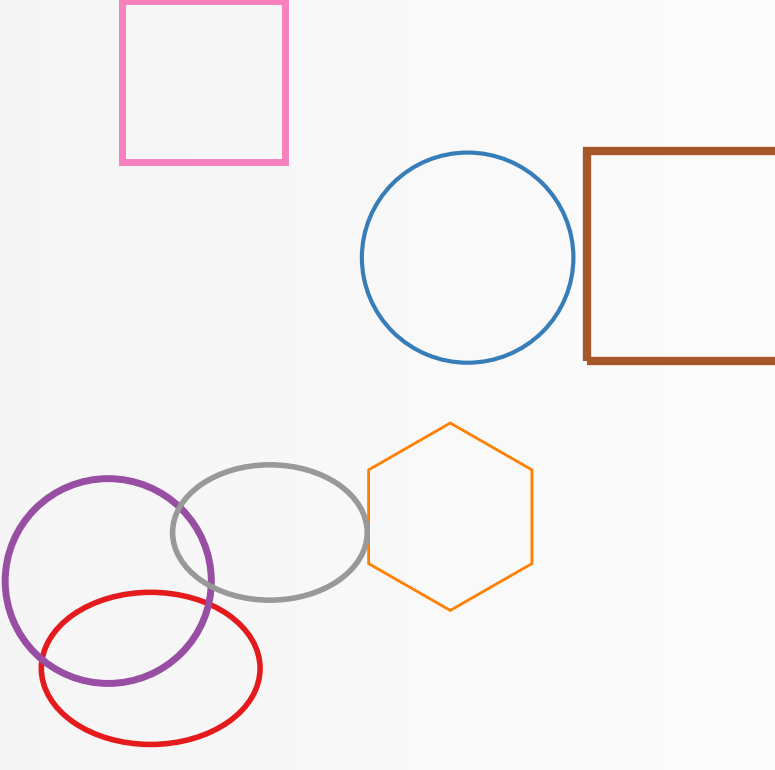[{"shape": "oval", "thickness": 2, "radius": 0.71, "center": [0.194, 0.132]}, {"shape": "circle", "thickness": 1.5, "radius": 0.68, "center": [0.603, 0.665]}, {"shape": "circle", "thickness": 2.5, "radius": 0.66, "center": [0.14, 0.245]}, {"shape": "hexagon", "thickness": 1, "radius": 0.61, "center": [0.581, 0.329]}, {"shape": "square", "thickness": 3, "radius": 0.68, "center": [0.894, 0.668]}, {"shape": "square", "thickness": 2.5, "radius": 0.52, "center": [0.263, 0.894]}, {"shape": "oval", "thickness": 2, "radius": 0.63, "center": [0.348, 0.308]}]